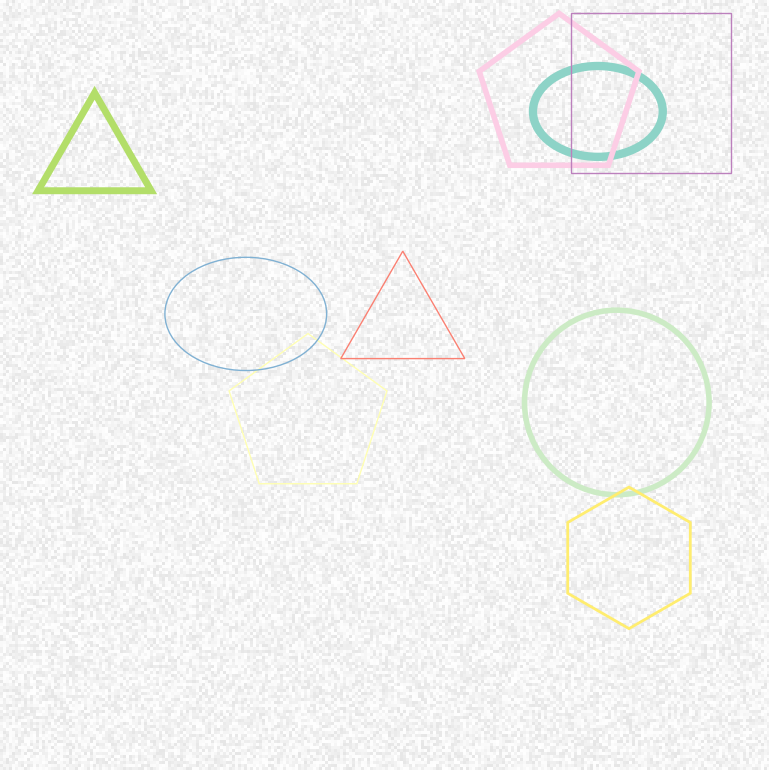[{"shape": "oval", "thickness": 3, "radius": 0.42, "center": [0.776, 0.855]}, {"shape": "pentagon", "thickness": 0.5, "radius": 0.54, "center": [0.4, 0.459]}, {"shape": "triangle", "thickness": 0.5, "radius": 0.47, "center": [0.523, 0.581]}, {"shape": "oval", "thickness": 0.5, "radius": 0.53, "center": [0.319, 0.592]}, {"shape": "triangle", "thickness": 2.5, "radius": 0.42, "center": [0.123, 0.795]}, {"shape": "pentagon", "thickness": 2, "radius": 0.55, "center": [0.726, 0.874]}, {"shape": "square", "thickness": 0.5, "radius": 0.52, "center": [0.846, 0.879]}, {"shape": "circle", "thickness": 2, "radius": 0.6, "center": [0.801, 0.477]}, {"shape": "hexagon", "thickness": 1, "radius": 0.46, "center": [0.817, 0.275]}]